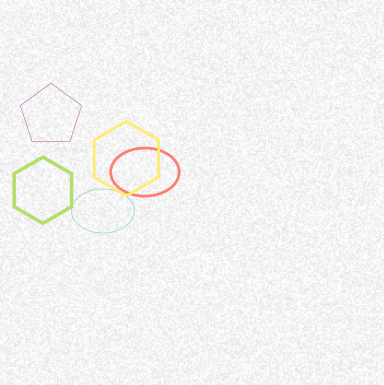[{"shape": "oval", "thickness": 0.5, "radius": 0.41, "center": [0.267, 0.452]}, {"shape": "oval", "thickness": 2, "radius": 0.45, "center": [0.376, 0.553]}, {"shape": "hexagon", "thickness": 2.5, "radius": 0.43, "center": [0.111, 0.506]}, {"shape": "pentagon", "thickness": 0.5, "radius": 0.42, "center": [0.132, 0.7]}, {"shape": "hexagon", "thickness": 2, "radius": 0.48, "center": [0.328, 0.588]}]